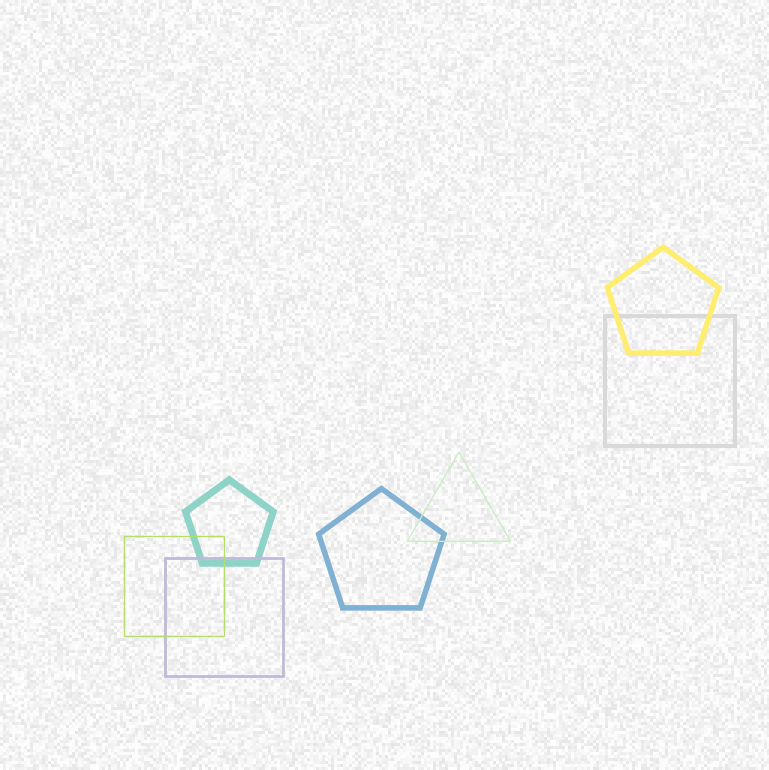[{"shape": "pentagon", "thickness": 2.5, "radius": 0.3, "center": [0.298, 0.317]}, {"shape": "square", "thickness": 1, "radius": 0.38, "center": [0.291, 0.199]}, {"shape": "pentagon", "thickness": 2, "radius": 0.43, "center": [0.495, 0.28]}, {"shape": "square", "thickness": 0.5, "radius": 0.33, "center": [0.226, 0.239]}, {"shape": "square", "thickness": 1.5, "radius": 0.42, "center": [0.87, 0.506]}, {"shape": "triangle", "thickness": 0.5, "radius": 0.39, "center": [0.596, 0.336]}, {"shape": "pentagon", "thickness": 2, "radius": 0.38, "center": [0.861, 0.603]}]